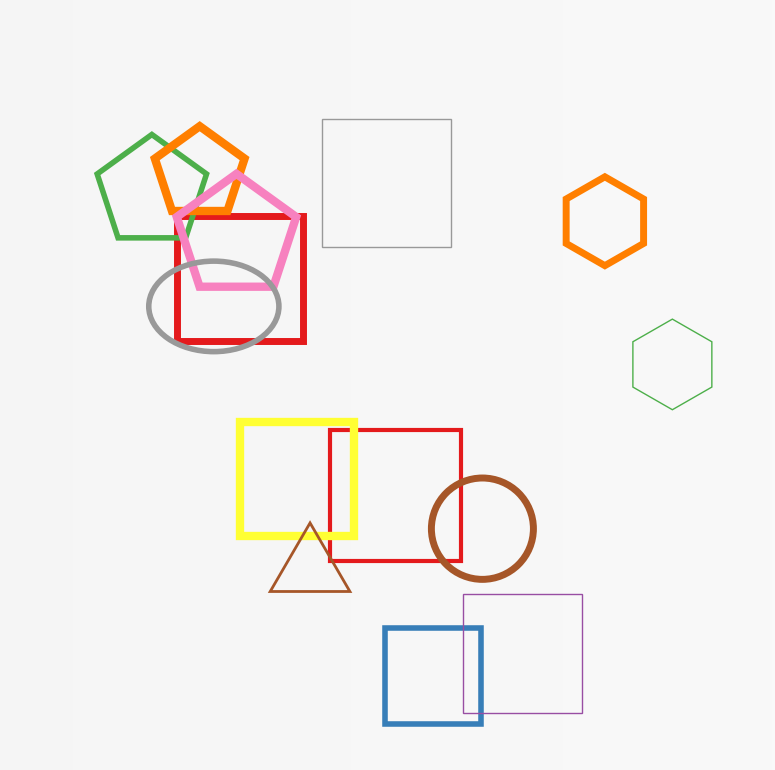[{"shape": "square", "thickness": 2.5, "radius": 0.41, "center": [0.309, 0.639]}, {"shape": "square", "thickness": 1.5, "radius": 0.42, "center": [0.51, 0.356]}, {"shape": "square", "thickness": 2, "radius": 0.31, "center": [0.559, 0.122]}, {"shape": "pentagon", "thickness": 2, "radius": 0.37, "center": [0.196, 0.751]}, {"shape": "hexagon", "thickness": 0.5, "radius": 0.29, "center": [0.868, 0.527]}, {"shape": "square", "thickness": 0.5, "radius": 0.39, "center": [0.674, 0.152]}, {"shape": "pentagon", "thickness": 3, "radius": 0.3, "center": [0.258, 0.775]}, {"shape": "hexagon", "thickness": 2.5, "radius": 0.29, "center": [0.78, 0.713]}, {"shape": "square", "thickness": 3, "radius": 0.37, "center": [0.383, 0.378]}, {"shape": "triangle", "thickness": 1, "radius": 0.3, "center": [0.4, 0.262]}, {"shape": "circle", "thickness": 2.5, "radius": 0.33, "center": [0.622, 0.313]}, {"shape": "pentagon", "thickness": 3, "radius": 0.41, "center": [0.305, 0.693]}, {"shape": "square", "thickness": 0.5, "radius": 0.42, "center": [0.499, 0.762]}, {"shape": "oval", "thickness": 2, "radius": 0.42, "center": [0.276, 0.602]}]